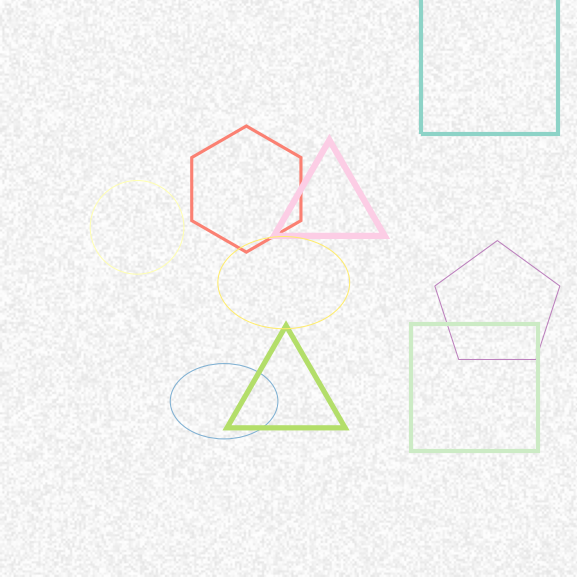[{"shape": "square", "thickness": 2, "radius": 0.59, "center": [0.848, 0.885]}, {"shape": "circle", "thickness": 0.5, "radius": 0.41, "center": [0.237, 0.605]}, {"shape": "hexagon", "thickness": 1.5, "radius": 0.55, "center": [0.427, 0.672]}, {"shape": "oval", "thickness": 0.5, "radius": 0.47, "center": [0.388, 0.304]}, {"shape": "triangle", "thickness": 2.5, "radius": 0.59, "center": [0.495, 0.317]}, {"shape": "triangle", "thickness": 3, "radius": 0.55, "center": [0.57, 0.646]}, {"shape": "pentagon", "thickness": 0.5, "radius": 0.57, "center": [0.861, 0.469]}, {"shape": "square", "thickness": 2, "radius": 0.55, "center": [0.822, 0.328]}, {"shape": "oval", "thickness": 0.5, "radius": 0.57, "center": [0.491, 0.51]}]